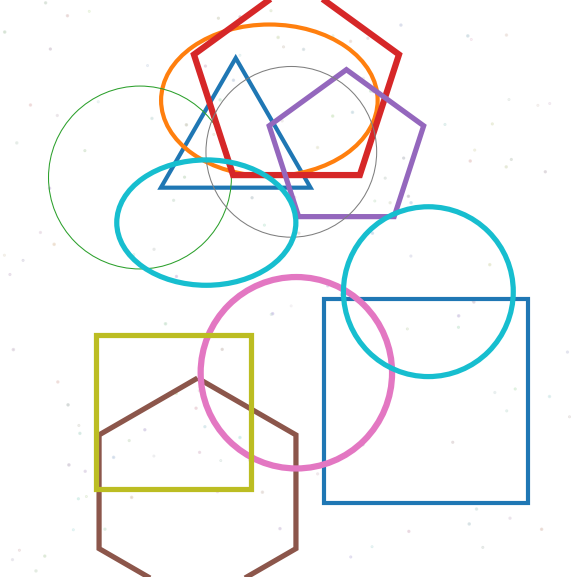[{"shape": "square", "thickness": 2, "radius": 0.88, "center": [0.738, 0.305]}, {"shape": "triangle", "thickness": 2, "radius": 0.75, "center": [0.408, 0.749]}, {"shape": "oval", "thickness": 2, "radius": 0.94, "center": [0.466, 0.825]}, {"shape": "circle", "thickness": 0.5, "radius": 0.79, "center": [0.242, 0.692]}, {"shape": "pentagon", "thickness": 3, "radius": 0.93, "center": [0.513, 0.847]}, {"shape": "pentagon", "thickness": 2.5, "radius": 0.7, "center": [0.6, 0.738]}, {"shape": "hexagon", "thickness": 2.5, "radius": 0.98, "center": [0.342, 0.148]}, {"shape": "circle", "thickness": 3, "radius": 0.83, "center": [0.513, 0.354]}, {"shape": "circle", "thickness": 0.5, "radius": 0.74, "center": [0.504, 0.736]}, {"shape": "square", "thickness": 2.5, "radius": 0.67, "center": [0.3, 0.286]}, {"shape": "circle", "thickness": 2.5, "radius": 0.74, "center": [0.742, 0.494]}, {"shape": "oval", "thickness": 2.5, "radius": 0.78, "center": [0.357, 0.614]}]